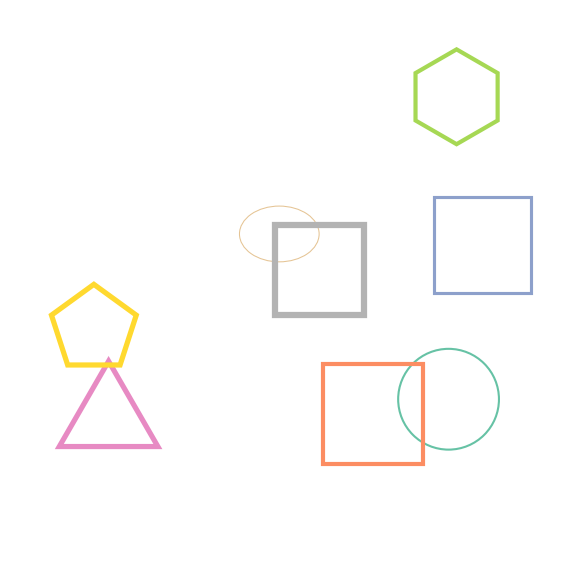[{"shape": "circle", "thickness": 1, "radius": 0.44, "center": [0.777, 0.308]}, {"shape": "square", "thickness": 2, "radius": 0.43, "center": [0.645, 0.283]}, {"shape": "square", "thickness": 1.5, "radius": 0.42, "center": [0.836, 0.575]}, {"shape": "triangle", "thickness": 2.5, "radius": 0.49, "center": [0.188, 0.275]}, {"shape": "hexagon", "thickness": 2, "radius": 0.41, "center": [0.791, 0.832]}, {"shape": "pentagon", "thickness": 2.5, "radius": 0.39, "center": [0.163, 0.43]}, {"shape": "oval", "thickness": 0.5, "radius": 0.34, "center": [0.484, 0.594]}, {"shape": "square", "thickness": 3, "radius": 0.39, "center": [0.554, 0.532]}]